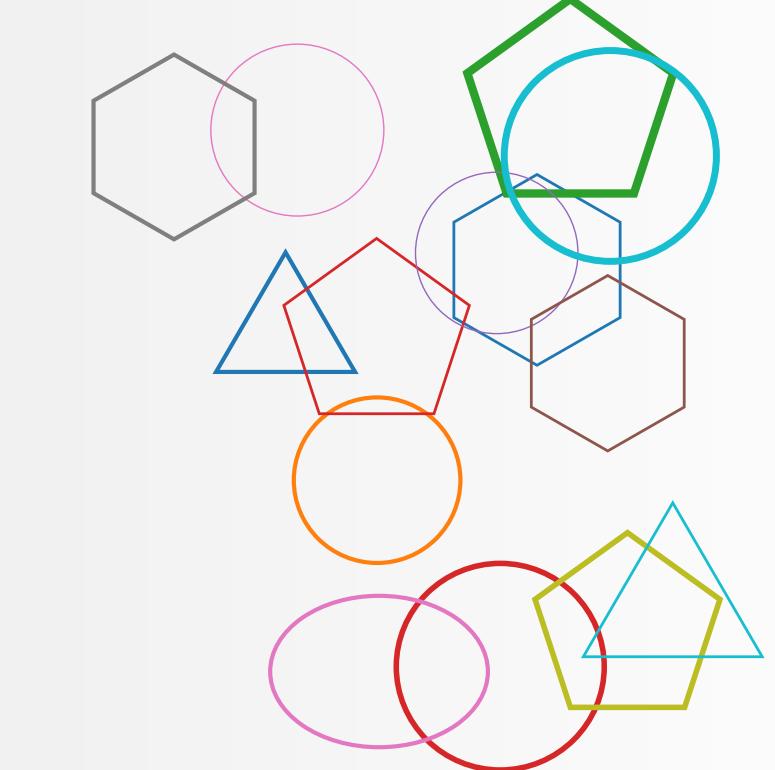[{"shape": "triangle", "thickness": 1.5, "radius": 0.52, "center": [0.368, 0.569]}, {"shape": "hexagon", "thickness": 1, "radius": 0.62, "center": [0.693, 0.649]}, {"shape": "circle", "thickness": 1.5, "radius": 0.54, "center": [0.487, 0.376]}, {"shape": "pentagon", "thickness": 3, "radius": 0.7, "center": [0.736, 0.862]}, {"shape": "circle", "thickness": 2, "radius": 0.67, "center": [0.645, 0.134]}, {"shape": "pentagon", "thickness": 1, "radius": 0.63, "center": [0.486, 0.564]}, {"shape": "circle", "thickness": 0.5, "radius": 0.52, "center": [0.641, 0.672]}, {"shape": "hexagon", "thickness": 1, "radius": 0.57, "center": [0.784, 0.528]}, {"shape": "oval", "thickness": 1.5, "radius": 0.7, "center": [0.489, 0.128]}, {"shape": "circle", "thickness": 0.5, "radius": 0.56, "center": [0.384, 0.831]}, {"shape": "hexagon", "thickness": 1.5, "radius": 0.6, "center": [0.225, 0.809]}, {"shape": "pentagon", "thickness": 2, "radius": 0.63, "center": [0.81, 0.183]}, {"shape": "triangle", "thickness": 1, "radius": 0.67, "center": [0.868, 0.214]}, {"shape": "circle", "thickness": 2.5, "radius": 0.68, "center": [0.788, 0.797]}]